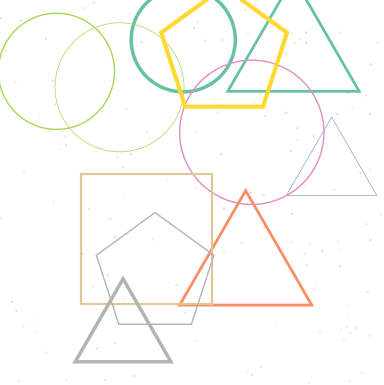[{"shape": "triangle", "thickness": 2, "radius": 0.99, "center": [0.762, 0.861]}, {"shape": "circle", "thickness": 2.5, "radius": 0.68, "center": [0.476, 0.897]}, {"shape": "triangle", "thickness": 2, "radius": 0.99, "center": [0.638, 0.307]}, {"shape": "triangle", "thickness": 0.5, "radius": 0.68, "center": [0.861, 0.56]}, {"shape": "circle", "thickness": 1, "radius": 0.94, "center": [0.654, 0.656]}, {"shape": "circle", "thickness": 0.5, "radius": 0.84, "center": [0.311, 0.773]}, {"shape": "circle", "thickness": 1, "radius": 0.75, "center": [0.147, 0.815]}, {"shape": "pentagon", "thickness": 3, "radius": 0.86, "center": [0.582, 0.862]}, {"shape": "square", "thickness": 1.5, "radius": 0.85, "center": [0.38, 0.379]}, {"shape": "triangle", "thickness": 2.5, "radius": 0.72, "center": [0.32, 0.132]}, {"shape": "pentagon", "thickness": 1, "radius": 0.8, "center": [0.403, 0.287]}]